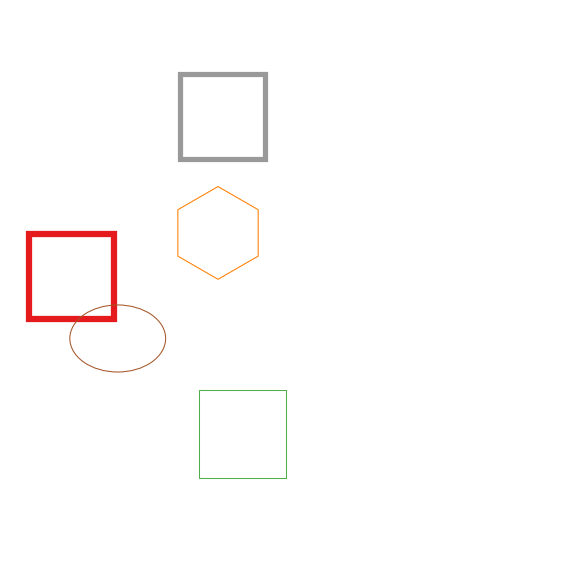[{"shape": "square", "thickness": 3, "radius": 0.37, "center": [0.123, 0.521]}, {"shape": "square", "thickness": 0.5, "radius": 0.38, "center": [0.42, 0.248]}, {"shape": "hexagon", "thickness": 0.5, "radius": 0.4, "center": [0.378, 0.596]}, {"shape": "oval", "thickness": 0.5, "radius": 0.41, "center": [0.204, 0.413]}, {"shape": "square", "thickness": 2.5, "radius": 0.37, "center": [0.385, 0.798]}]